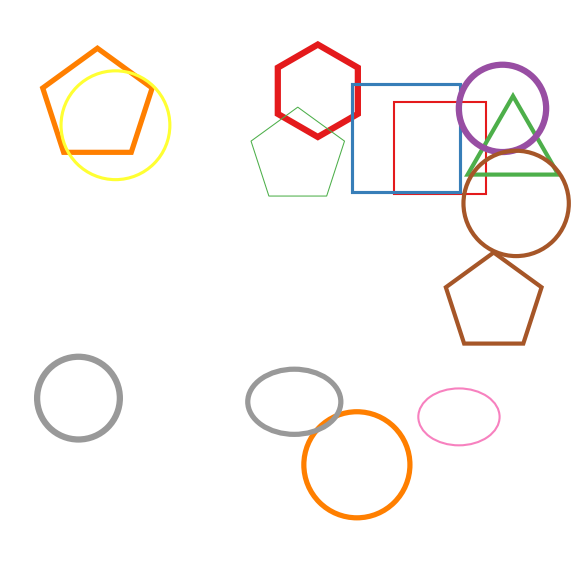[{"shape": "square", "thickness": 1, "radius": 0.4, "center": [0.762, 0.743]}, {"shape": "hexagon", "thickness": 3, "radius": 0.4, "center": [0.55, 0.842]}, {"shape": "square", "thickness": 1.5, "radius": 0.47, "center": [0.702, 0.761]}, {"shape": "pentagon", "thickness": 0.5, "radius": 0.43, "center": [0.516, 0.728]}, {"shape": "triangle", "thickness": 2, "radius": 0.45, "center": [0.888, 0.742]}, {"shape": "circle", "thickness": 3, "radius": 0.38, "center": [0.87, 0.811]}, {"shape": "pentagon", "thickness": 2.5, "radius": 0.5, "center": [0.169, 0.816]}, {"shape": "circle", "thickness": 2.5, "radius": 0.46, "center": [0.618, 0.194]}, {"shape": "circle", "thickness": 1.5, "radius": 0.47, "center": [0.2, 0.782]}, {"shape": "circle", "thickness": 2, "radius": 0.46, "center": [0.894, 0.647]}, {"shape": "pentagon", "thickness": 2, "radius": 0.44, "center": [0.855, 0.475]}, {"shape": "oval", "thickness": 1, "radius": 0.35, "center": [0.795, 0.277]}, {"shape": "oval", "thickness": 2.5, "radius": 0.4, "center": [0.51, 0.303]}, {"shape": "circle", "thickness": 3, "radius": 0.36, "center": [0.136, 0.31]}]